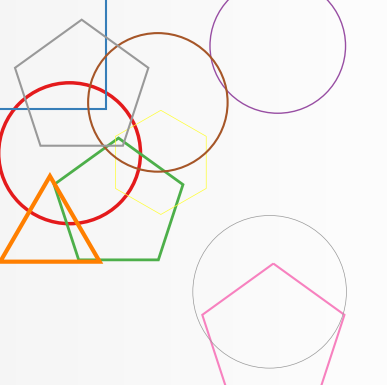[{"shape": "circle", "thickness": 2.5, "radius": 0.91, "center": [0.18, 0.602]}, {"shape": "square", "thickness": 1.5, "radius": 0.73, "center": [0.127, 0.861]}, {"shape": "pentagon", "thickness": 2, "radius": 0.87, "center": [0.306, 0.467]}, {"shape": "circle", "thickness": 1, "radius": 0.87, "center": [0.717, 0.881]}, {"shape": "triangle", "thickness": 3, "radius": 0.74, "center": [0.129, 0.394]}, {"shape": "hexagon", "thickness": 0.5, "radius": 0.68, "center": [0.415, 0.578]}, {"shape": "circle", "thickness": 1.5, "radius": 0.9, "center": [0.407, 0.734]}, {"shape": "pentagon", "thickness": 1.5, "radius": 0.96, "center": [0.705, 0.123]}, {"shape": "circle", "thickness": 0.5, "radius": 0.99, "center": [0.696, 0.242]}, {"shape": "pentagon", "thickness": 1.5, "radius": 0.9, "center": [0.211, 0.768]}]